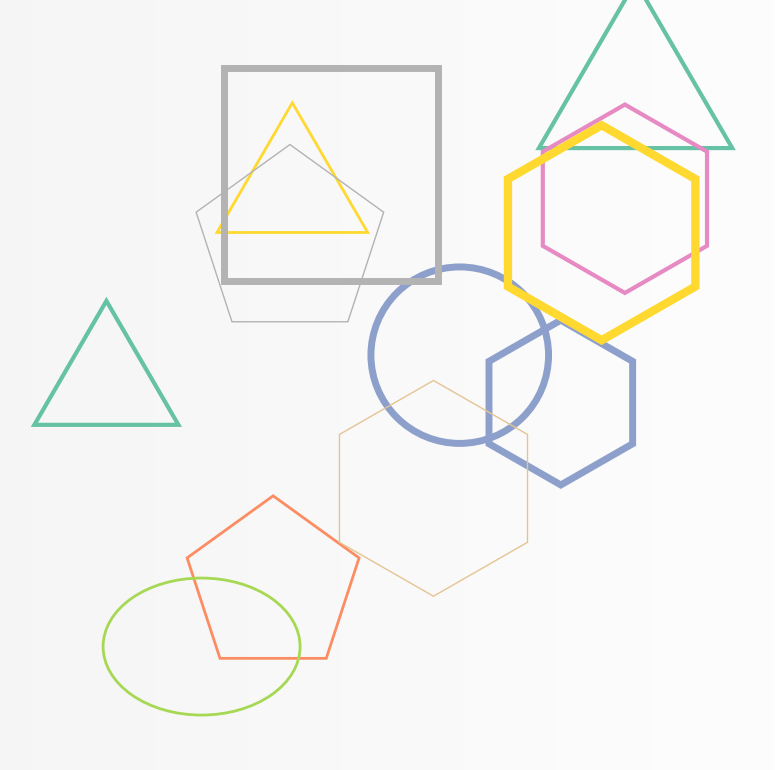[{"shape": "triangle", "thickness": 1.5, "radius": 0.54, "center": [0.137, 0.502]}, {"shape": "triangle", "thickness": 1.5, "radius": 0.72, "center": [0.82, 0.88]}, {"shape": "pentagon", "thickness": 1, "radius": 0.58, "center": [0.352, 0.239]}, {"shape": "circle", "thickness": 2.5, "radius": 0.57, "center": [0.593, 0.539]}, {"shape": "hexagon", "thickness": 2.5, "radius": 0.54, "center": [0.724, 0.477]}, {"shape": "hexagon", "thickness": 1.5, "radius": 0.61, "center": [0.806, 0.742]}, {"shape": "oval", "thickness": 1, "radius": 0.64, "center": [0.26, 0.16]}, {"shape": "triangle", "thickness": 1, "radius": 0.56, "center": [0.377, 0.754]}, {"shape": "hexagon", "thickness": 3, "radius": 0.7, "center": [0.776, 0.698]}, {"shape": "hexagon", "thickness": 0.5, "radius": 0.7, "center": [0.559, 0.366]}, {"shape": "square", "thickness": 2.5, "radius": 0.69, "center": [0.427, 0.773]}, {"shape": "pentagon", "thickness": 0.5, "radius": 0.64, "center": [0.374, 0.685]}]